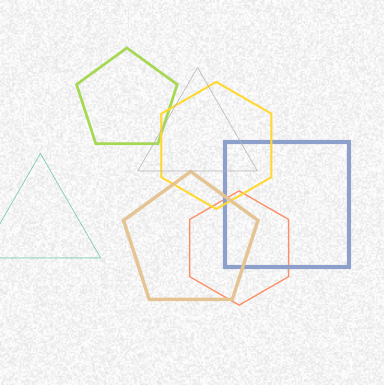[{"shape": "triangle", "thickness": 0.5, "radius": 0.9, "center": [0.105, 0.42]}, {"shape": "hexagon", "thickness": 1, "radius": 0.74, "center": [0.621, 0.356]}, {"shape": "square", "thickness": 3, "radius": 0.81, "center": [0.746, 0.469]}, {"shape": "pentagon", "thickness": 2, "radius": 0.69, "center": [0.33, 0.738]}, {"shape": "hexagon", "thickness": 1.5, "radius": 0.83, "center": [0.562, 0.622]}, {"shape": "pentagon", "thickness": 2.5, "radius": 0.92, "center": [0.495, 0.371]}, {"shape": "triangle", "thickness": 0.5, "radius": 0.9, "center": [0.513, 0.646]}]